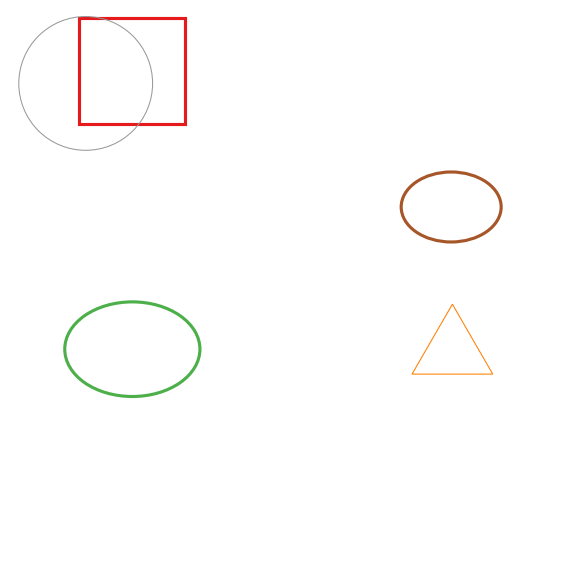[{"shape": "square", "thickness": 1.5, "radius": 0.46, "center": [0.228, 0.876]}, {"shape": "oval", "thickness": 1.5, "radius": 0.59, "center": [0.229, 0.394]}, {"shape": "triangle", "thickness": 0.5, "radius": 0.4, "center": [0.783, 0.392]}, {"shape": "oval", "thickness": 1.5, "radius": 0.43, "center": [0.781, 0.641]}, {"shape": "circle", "thickness": 0.5, "radius": 0.58, "center": [0.148, 0.855]}]